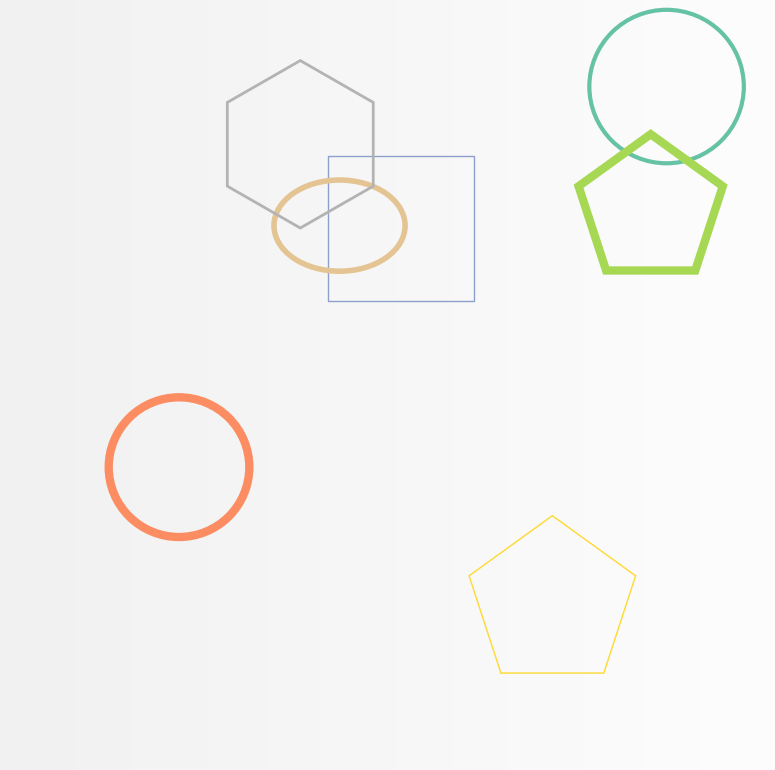[{"shape": "circle", "thickness": 1.5, "radius": 0.5, "center": [0.86, 0.888]}, {"shape": "circle", "thickness": 3, "radius": 0.45, "center": [0.231, 0.393]}, {"shape": "square", "thickness": 0.5, "radius": 0.47, "center": [0.518, 0.703]}, {"shape": "pentagon", "thickness": 3, "radius": 0.49, "center": [0.84, 0.728]}, {"shape": "pentagon", "thickness": 0.5, "radius": 0.56, "center": [0.713, 0.217]}, {"shape": "oval", "thickness": 2, "radius": 0.42, "center": [0.438, 0.707]}, {"shape": "hexagon", "thickness": 1, "radius": 0.54, "center": [0.387, 0.813]}]